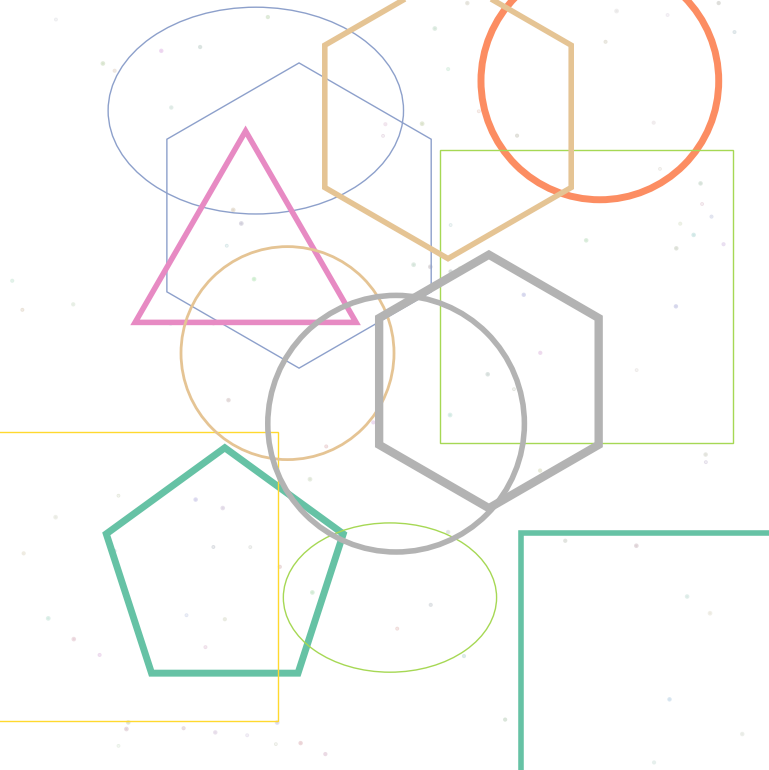[{"shape": "pentagon", "thickness": 2.5, "radius": 0.81, "center": [0.292, 0.257]}, {"shape": "square", "thickness": 2, "radius": 0.85, "center": [0.847, 0.138]}, {"shape": "circle", "thickness": 2.5, "radius": 0.77, "center": [0.779, 0.895]}, {"shape": "oval", "thickness": 0.5, "radius": 0.96, "center": [0.332, 0.856]}, {"shape": "hexagon", "thickness": 0.5, "radius": 0.99, "center": [0.388, 0.72]}, {"shape": "triangle", "thickness": 2, "radius": 0.83, "center": [0.319, 0.664]}, {"shape": "oval", "thickness": 0.5, "radius": 0.69, "center": [0.506, 0.224]}, {"shape": "square", "thickness": 0.5, "radius": 0.95, "center": [0.762, 0.615]}, {"shape": "square", "thickness": 0.5, "radius": 0.94, "center": [0.172, 0.251]}, {"shape": "hexagon", "thickness": 2, "radius": 0.92, "center": [0.582, 0.849]}, {"shape": "circle", "thickness": 1, "radius": 0.69, "center": [0.373, 0.541]}, {"shape": "circle", "thickness": 2, "radius": 0.83, "center": [0.514, 0.45]}, {"shape": "hexagon", "thickness": 3, "radius": 0.82, "center": [0.635, 0.505]}]